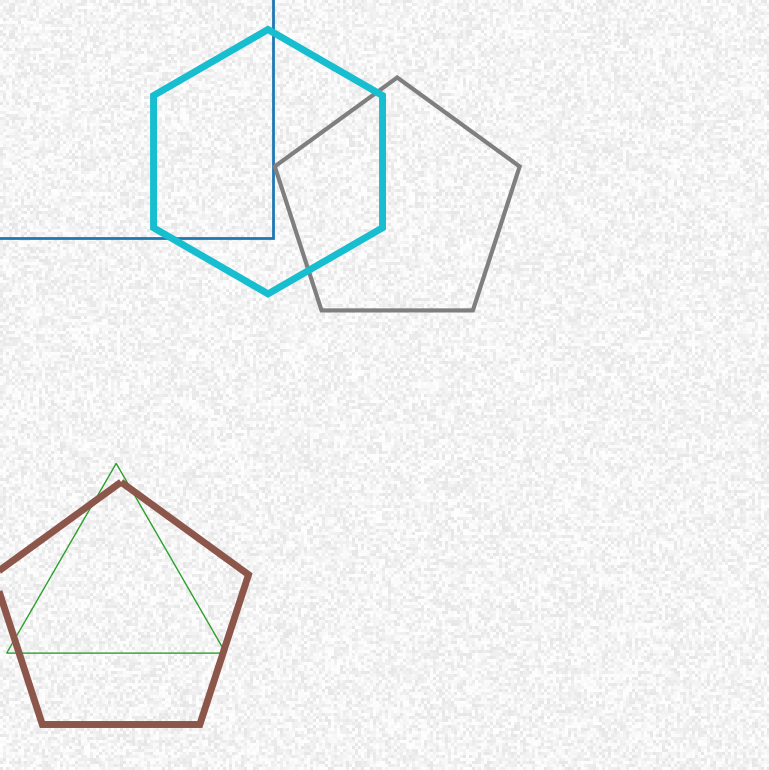[{"shape": "square", "thickness": 1, "radius": 0.96, "center": [0.162, 0.884]}, {"shape": "triangle", "thickness": 0.5, "radius": 0.82, "center": [0.151, 0.234]}, {"shape": "pentagon", "thickness": 2.5, "radius": 0.87, "center": [0.157, 0.2]}, {"shape": "pentagon", "thickness": 1.5, "radius": 0.84, "center": [0.516, 0.732]}, {"shape": "hexagon", "thickness": 2.5, "radius": 0.86, "center": [0.348, 0.79]}]